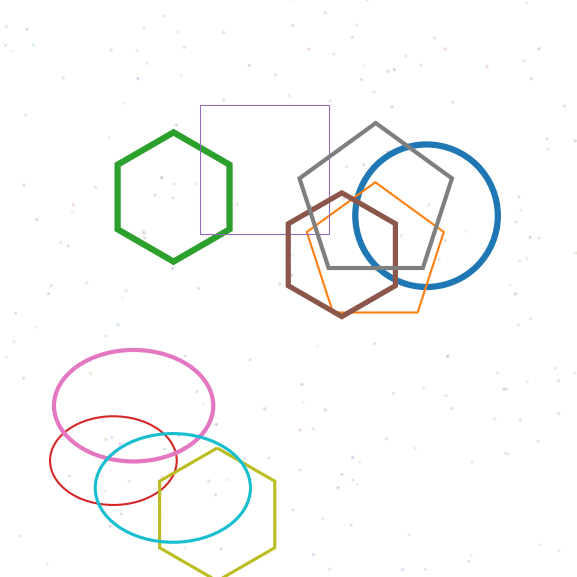[{"shape": "circle", "thickness": 3, "radius": 0.62, "center": [0.739, 0.626]}, {"shape": "pentagon", "thickness": 1, "radius": 0.62, "center": [0.65, 0.559]}, {"shape": "hexagon", "thickness": 3, "radius": 0.56, "center": [0.301, 0.658]}, {"shape": "oval", "thickness": 1, "radius": 0.55, "center": [0.196, 0.202]}, {"shape": "square", "thickness": 0.5, "radius": 0.56, "center": [0.458, 0.706]}, {"shape": "hexagon", "thickness": 2.5, "radius": 0.54, "center": [0.592, 0.558]}, {"shape": "oval", "thickness": 2, "radius": 0.69, "center": [0.231, 0.297]}, {"shape": "pentagon", "thickness": 2, "radius": 0.69, "center": [0.651, 0.647]}, {"shape": "hexagon", "thickness": 1.5, "radius": 0.58, "center": [0.376, 0.108]}, {"shape": "oval", "thickness": 1.5, "radius": 0.67, "center": [0.299, 0.154]}]